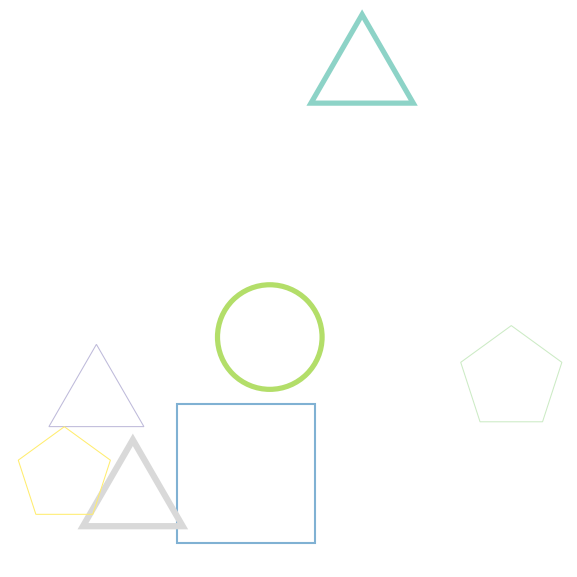[{"shape": "triangle", "thickness": 2.5, "radius": 0.51, "center": [0.627, 0.872]}, {"shape": "triangle", "thickness": 0.5, "radius": 0.47, "center": [0.167, 0.308]}, {"shape": "square", "thickness": 1, "radius": 0.6, "center": [0.426, 0.179]}, {"shape": "circle", "thickness": 2.5, "radius": 0.45, "center": [0.467, 0.415]}, {"shape": "triangle", "thickness": 3, "radius": 0.5, "center": [0.23, 0.138]}, {"shape": "pentagon", "thickness": 0.5, "radius": 0.46, "center": [0.885, 0.343]}, {"shape": "pentagon", "thickness": 0.5, "radius": 0.42, "center": [0.111, 0.176]}]